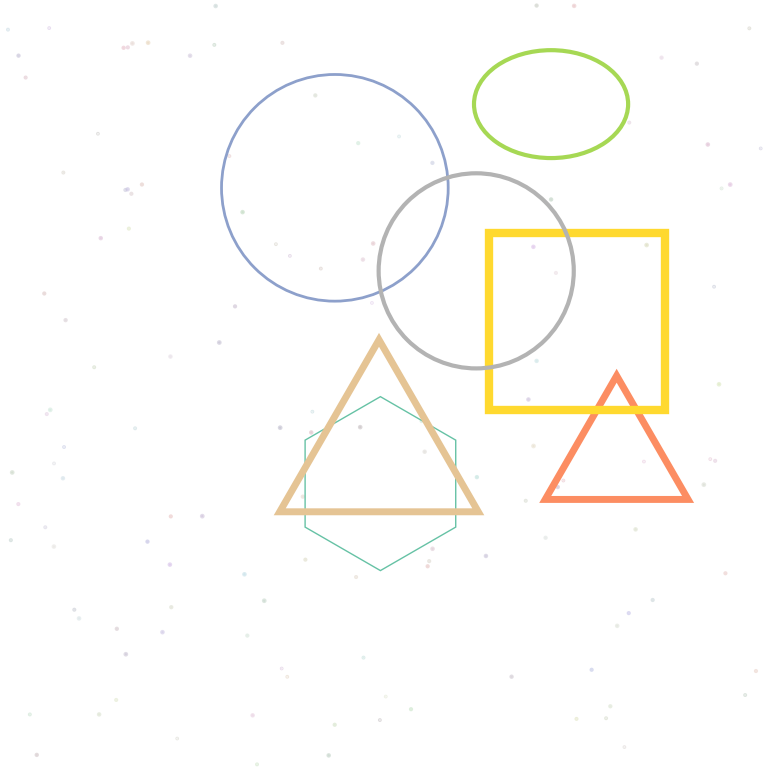[{"shape": "hexagon", "thickness": 0.5, "radius": 0.56, "center": [0.494, 0.372]}, {"shape": "triangle", "thickness": 2.5, "radius": 0.54, "center": [0.801, 0.405]}, {"shape": "circle", "thickness": 1, "radius": 0.74, "center": [0.435, 0.756]}, {"shape": "oval", "thickness": 1.5, "radius": 0.5, "center": [0.716, 0.865]}, {"shape": "square", "thickness": 3, "radius": 0.57, "center": [0.75, 0.582]}, {"shape": "triangle", "thickness": 2.5, "radius": 0.74, "center": [0.492, 0.41]}, {"shape": "circle", "thickness": 1.5, "radius": 0.63, "center": [0.618, 0.648]}]